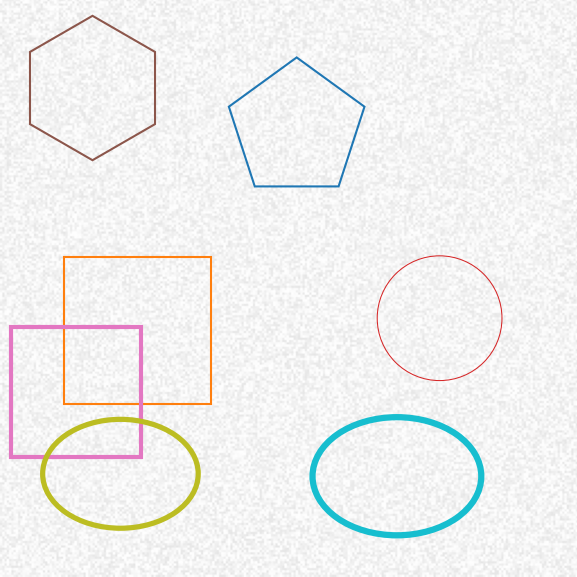[{"shape": "pentagon", "thickness": 1, "radius": 0.62, "center": [0.514, 0.776]}, {"shape": "square", "thickness": 1, "radius": 0.64, "center": [0.237, 0.427]}, {"shape": "circle", "thickness": 0.5, "radius": 0.54, "center": [0.761, 0.448]}, {"shape": "hexagon", "thickness": 1, "radius": 0.63, "center": [0.16, 0.847]}, {"shape": "square", "thickness": 2, "radius": 0.56, "center": [0.132, 0.32]}, {"shape": "oval", "thickness": 2.5, "radius": 0.67, "center": [0.209, 0.179]}, {"shape": "oval", "thickness": 3, "radius": 0.73, "center": [0.687, 0.174]}]